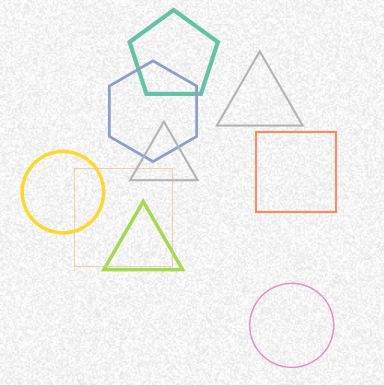[{"shape": "pentagon", "thickness": 3, "radius": 0.6, "center": [0.451, 0.854]}, {"shape": "square", "thickness": 1.5, "radius": 0.52, "center": [0.768, 0.554]}, {"shape": "hexagon", "thickness": 2, "radius": 0.65, "center": [0.397, 0.711]}, {"shape": "circle", "thickness": 1, "radius": 0.55, "center": [0.758, 0.155]}, {"shape": "triangle", "thickness": 2.5, "radius": 0.59, "center": [0.372, 0.359]}, {"shape": "circle", "thickness": 2.5, "radius": 0.53, "center": [0.164, 0.501]}, {"shape": "square", "thickness": 0.5, "radius": 0.64, "center": [0.32, 0.436]}, {"shape": "triangle", "thickness": 1.5, "radius": 0.51, "center": [0.426, 0.583]}, {"shape": "triangle", "thickness": 1.5, "radius": 0.64, "center": [0.675, 0.738]}]